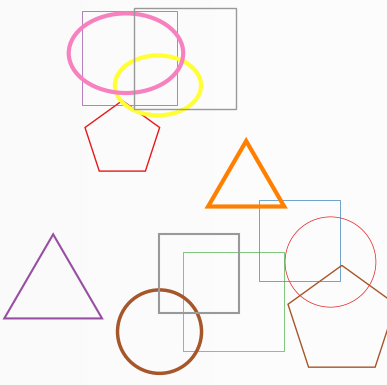[{"shape": "circle", "thickness": 0.5, "radius": 0.59, "center": [0.853, 0.319]}, {"shape": "pentagon", "thickness": 1, "radius": 0.51, "center": [0.316, 0.637]}, {"shape": "square", "thickness": 0.5, "radius": 0.53, "center": [0.773, 0.376]}, {"shape": "square", "thickness": 0.5, "radius": 0.65, "center": [0.603, 0.217]}, {"shape": "square", "thickness": 0.5, "radius": 0.61, "center": [0.335, 0.851]}, {"shape": "triangle", "thickness": 1.5, "radius": 0.73, "center": [0.137, 0.246]}, {"shape": "triangle", "thickness": 3, "radius": 0.57, "center": [0.635, 0.52]}, {"shape": "oval", "thickness": 3, "radius": 0.56, "center": [0.408, 0.778]}, {"shape": "circle", "thickness": 2.5, "radius": 0.54, "center": [0.412, 0.139]}, {"shape": "pentagon", "thickness": 1, "radius": 0.73, "center": [0.882, 0.165]}, {"shape": "oval", "thickness": 3, "radius": 0.74, "center": [0.325, 0.862]}, {"shape": "square", "thickness": 1, "radius": 0.66, "center": [0.477, 0.849]}, {"shape": "square", "thickness": 1.5, "radius": 0.51, "center": [0.513, 0.289]}]